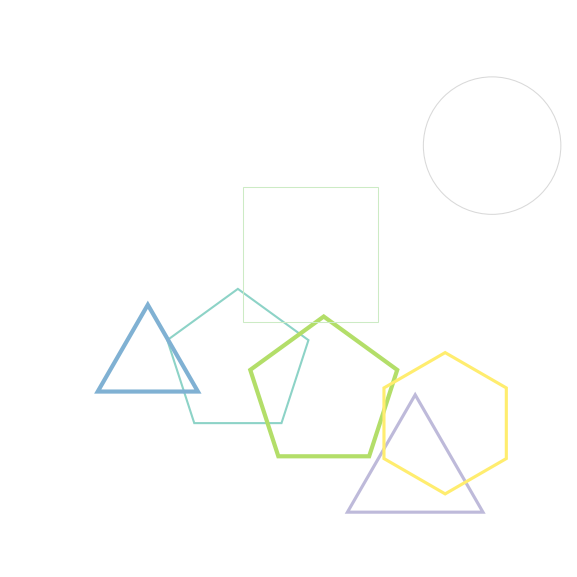[{"shape": "pentagon", "thickness": 1, "radius": 0.64, "center": [0.412, 0.37]}, {"shape": "triangle", "thickness": 1.5, "radius": 0.68, "center": [0.719, 0.18]}, {"shape": "triangle", "thickness": 2, "radius": 0.5, "center": [0.256, 0.371]}, {"shape": "pentagon", "thickness": 2, "radius": 0.67, "center": [0.561, 0.317]}, {"shape": "circle", "thickness": 0.5, "radius": 0.6, "center": [0.852, 0.747]}, {"shape": "square", "thickness": 0.5, "radius": 0.59, "center": [0.538, 0.558]}, {"shape": "hexagon", "thickness": 1.5, "radius": 0.61, "center": [0.771, 0.266]}]